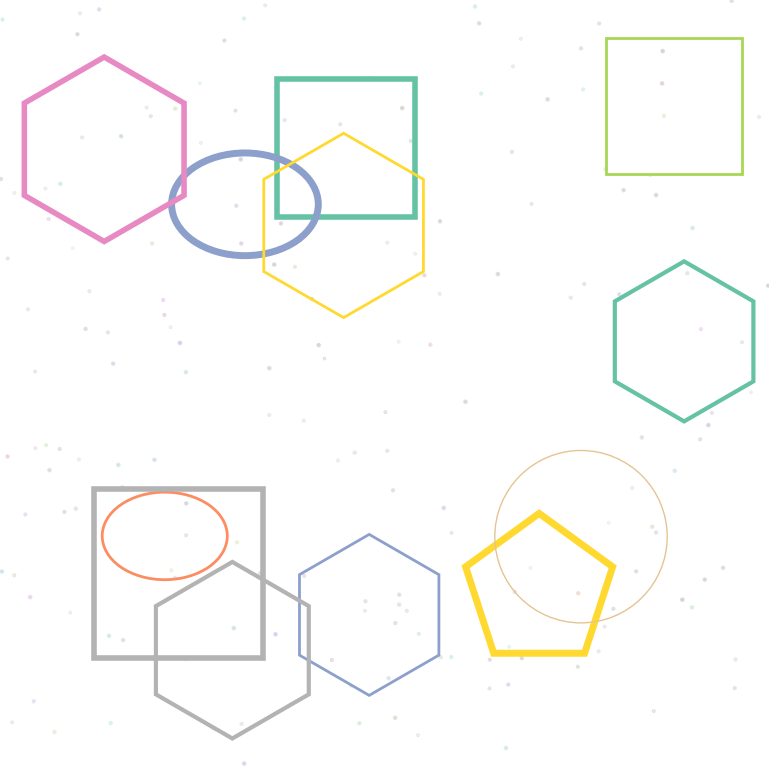[{"shape": "square", "thickness": 2, "radius": 0.45, "center": [0.449, 0.807]}, {"shape": "hexagon", "thickness": 1.5, "radius": 0.52, "center": [0.888, 0.557]}, {"shape": "oval", "thickness": 1, "radius": 0.41, "center": [0.214, 0.304]}, {"shape": "hexagon", "thickness": 1, "radius": 0.52, "center": [0.479, 0.201]}, {"shape": "oval", "thickness": 2.5, "radius": 0.48, "center": [0.318, 0.735]}, {"shape": "hexagon", "thickness": 2, "radius": 0.6, "center": [0.135, 0.806]}, {"shape": "square", "thickness": 1, "radius": 0.44, "center": [0.876, 0.862]}, {"shape": "pentagon", "thickness": 2.5, "radius": 0.5, "center": [0.7, 0.233]}, {"shape": "hexagon", "thickness": 1, "radius": 0.6, "center": [0.446, 0.707]}, {"shape": "circle", "thickness": 0.5, "radius": 0.56, "center": [0.755, 0.303]}, {"shape": "hexagon", "thickness": 1.5, "radius": 0.57, "center": [0.302, 0.156]}, {"shape": "square", "thickness": 2, "radius": 0.55, "center": [0.232, 0.255]}]